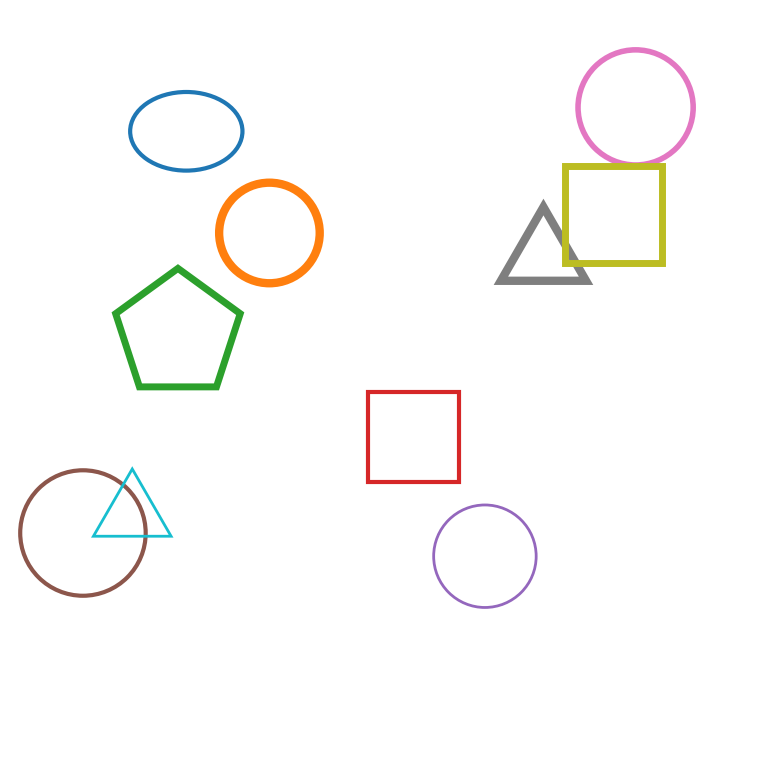[{"shape": "oval", "thickness": 1.5, "radius": 0.36, "center": [0.242, 0.829]}, {"shape": "circle", "thickness": 3, "radius": 0.33, "center": [0.35, 0.697]}, {"shape": "pentagon", "thickness": 2.5, "radius": 0.43, "center": [0.231, 0.566]}, {"shape": "square", "thickness": 1.5, "radius": 0.29, "center": [0.537, 0.432]}, {"shape": "circle", "thickness": 1, "radius": 0.33, "center": [0.63, 0.278]}, {"shape": "circle", "thickness": 1.5, "radius": 0.41, "center": [0.108, 0.308]}, {"shape": "circle", "thickness": 2, "radius": 0.37, "center": [0.825, 0.86]}, {"shape": "triangle", "thickness": 3, "radius": 0.32, "center": [0.706, 0.667]}, {"shape": "square", "thickness": 2.5, "radius": 0.32, "center": [0.797, 0.721]}, {"shape": "triangle", "thickness": 1, "radius": 0.29, "center": [0.172, 0.333]}]